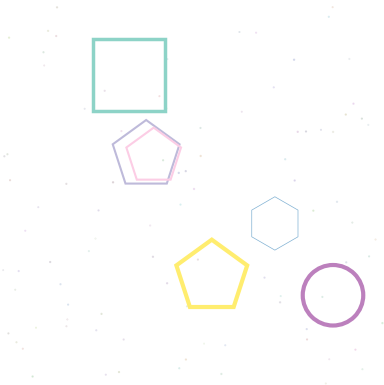[{"shape": "square", "thickness": 2.5, "radius": 0.47, "center": [0.335, 0.805]}, {"shape": "pentagon", "thickness": 1.5, "radius": 0.46, "center": [0.38, 0.597]}, {"shape": "hexagon", "thickness": 0.5, "radius": 0.35, "center": [0.714, 0.42]}, {"shape": "pentagon", "thickness": 1.5, "radius": 0.37, "center": [0.399, 0.594]}, {"shape": "circle", "thickness": 3, "radius": 0.39, "center": [0.865, 0.233]}, {"shape": "pentagon", "thickness": 3, "radius": 0.48, "center": [0.55, 0.281]}]